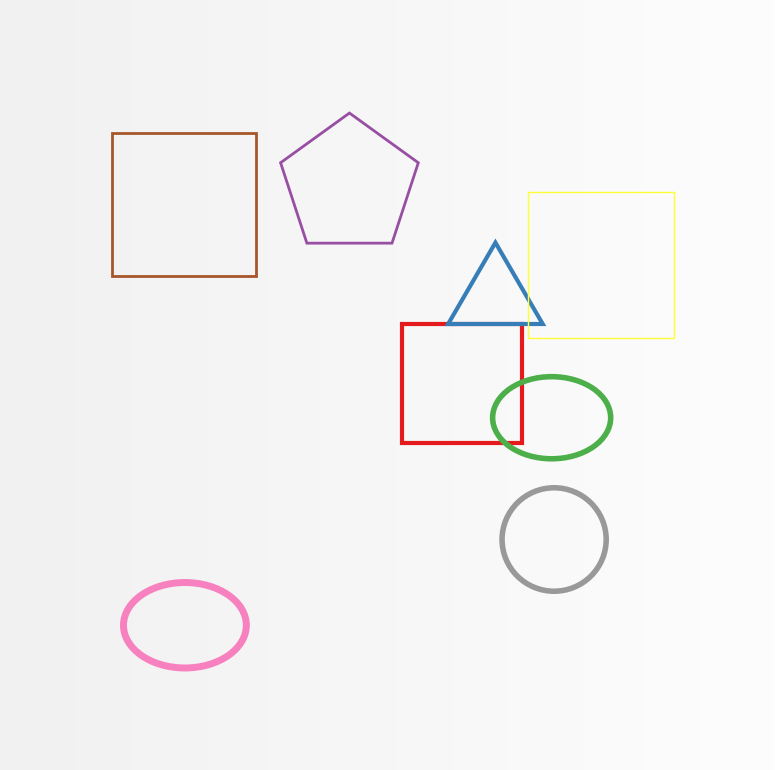[{"shape": "square", "thickness": 1.5, "radius": 0.39, "center": [0.596, 0.502]}, {"shape": "triangle", "thickness": 1.5, "radius": 0.35, "center": [0.639, 0.614]}, {"shape": "oval", "thickness": 2, "radius": 0.38, "center": [0.712, 0.458]}, {"shape": "pentagon", "thickness": 1, "radius": 0.47, "center": [0.451, 0.76]}, {"shape": "square", "thickness": 0.5, "radius": 0.47, "center": [0.775, 0.656]}, {"shape": "square", "thickness": 1, "radius": 0.46, "center": [0.238, 0.734]}, {"shape": "oval", "thickness": 2.5, "radius": 0.4, "center": [0.239, 0.188]}, {"shape": "circle", "thickness": 2, "radius": 0.34, "center": [0.715, 0.299]}]